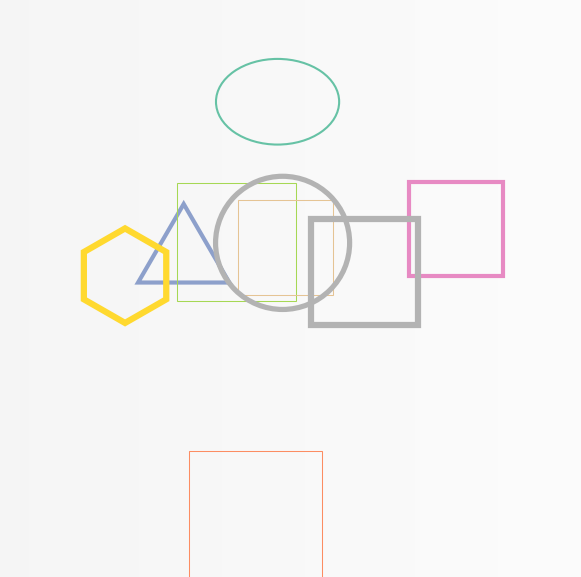[{"shape": "oval", "thickness": 1, "radius": 0.53, "center": [0.478, 0.823]}, {"shape": "square", "thickness": 0.5, "radius": 0.57, "center": [0.44, 0.104]}, {"shape": "triangle", "thickness": 2, "radius": 0.45, "center": [0.316, 0.555]}, {"shape": "square", "thickness": 2, "radius": 0.41, "center": [0.784, 0.603]}, {"shape": "square", "thickness": 0.5, "radius": 0.51, "center": [0.407, 0.579]}, {"shape": "hexagon", "thickness": 3, "radius": 0.41, "center": [0.215, 0.522]}, {"shape": "square", "thickness": 0.5, "radius": 0.41, "center": [0.491, 0.571]}, {"shape": "circle", "thickness": 2.5, "radius": 0.58, "center": [0.486, 0.579]}, {"shape": "square", "thickness": 3, "radius": 0.46, "center": [0.628, 0.528]}]